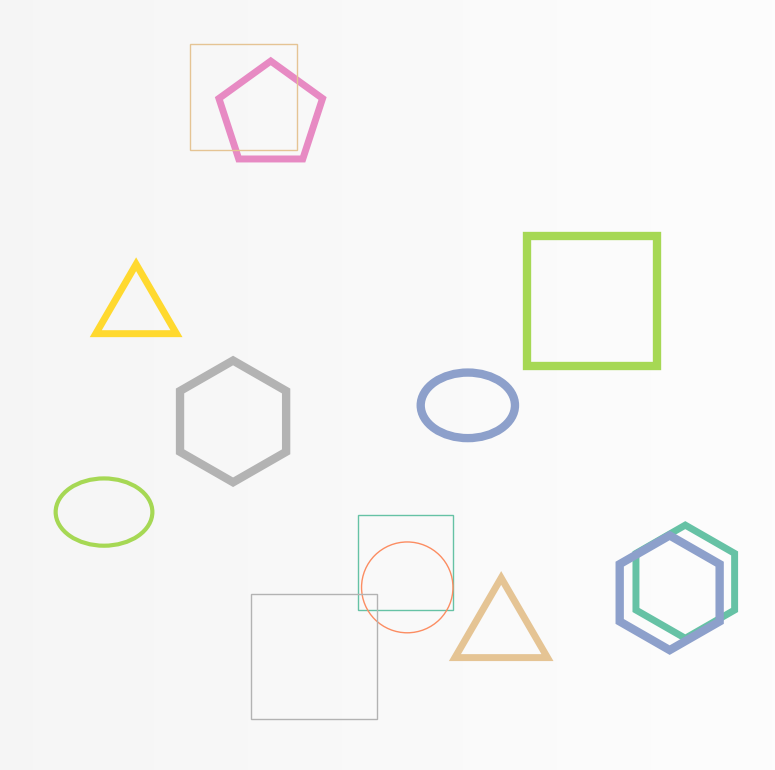[{"shape": "square", "thickness": 0.5, "radius": 0.31, "center": [0.523, 0.269]}, {"shape": "hexagon", "thickness": 2.5, "radius": 0.37, "center": [0.884, 0.245]}, {"shape": "circle", "thickness": 0.5, "radius": 0.29, "center": [0.525, 0.237]}, {"shape": "oval", "thickness": 3, "radius": 0.3, "center": [0.604, 0.474]}, {"shape": "hexagon", "thickness": 3, "radius": 0.37, "center": [0.864, 0.23]}, {"shape": "pentagon", "thickness": 2.5, "radius": 0.35, "center": [0.349, 0.85]}, {"shape": "oval", "thickness": 1.5, "radius": 0.31, "center": [0.134, 0.335]}, {"shape": "square", "thickness": 3, "radius": 0.42, "center": [0.764, 0.609]}, {"shape": "triangle", "thickness": 2.5, "radius": 0.3, "center": [0.176, 0.597]}, {"shape": "square", "thickness": 0.5, "radius": 0.34, "center": [0.315, 0.874]}, {"shape": "triangle", "thickness": 2.5, "radius": 0.34, "center": [0.647, 0.18]}, {"shape": "square", "thickness": 0.5, "radius": 0.41, "center": [0.405, 0.148]}, {"shape": "hexagon", "thickness": 3, "radius": 0.4, "center": [0.301, 0.453]}]